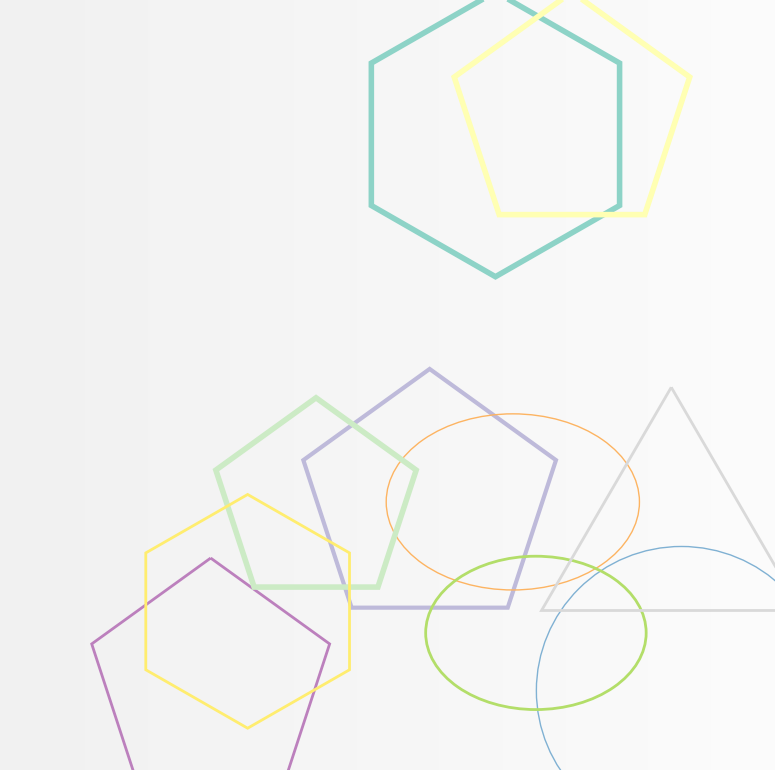[{"shape": "hexagon", "thickness": 2, "radius": 0.92, "center": [0.639, 0.826]}, {"shape": "pentagon", "thickness": 2, "radius": 0.8, "center": [0.738, 0.851]}, {"shape": "pentagon", "thickness": 1.5, "radius": 0.86, "center": [0.554, 0.349]}, {"shape": "circle", "thickness": 0.5, "radius": 0.94, "center": [0.879, 0.103]}, {"shape": "oval", "thickness": 0.5, "radius": 0.82, "center": [0.662, 0.348]}, {"shape": "oval", "thickness": 1, "radius": 0.71, "center": [0.692, 0.178]}, {"shape": "triangle", "thickness": 1, "radius": 0.97, "center": [0.866, 0.304]}, {"shape": "pentagon", "thickness": 1, "radius": 0.81, "center": [0.272, 0.114]}, {"shape": "pentagon", "thickness": 2, "radius": 0.68, "center": [0.408, 0.348]}, {"shape": "hexagon", "thickness": 1, "radius": 0.76, "center": [0.32, 0.206]}]